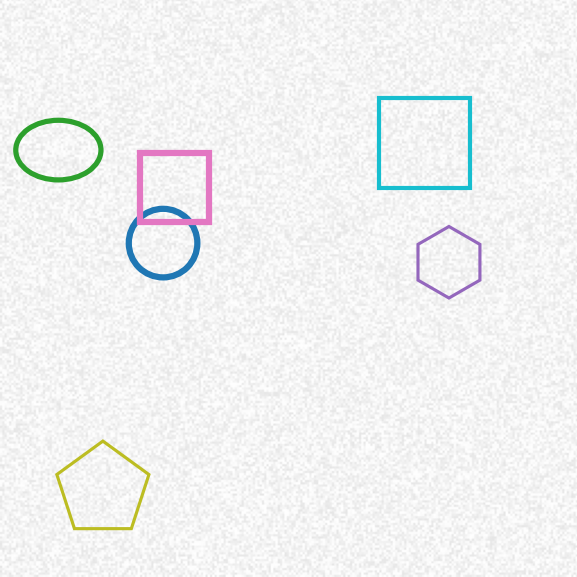[{"shape": "circle", "thickness": 3, "radius": 0.3, "center": [0.282, 0.578]}, {"shape": "oval", "thickness": 2.5, "radius": 0.37, "center": [0.101, 0.739]}, {"shape": "hexagon", "thickness": 1.5, "radius": 0.31, "center": [0.777, 0.545]}, {"shape": "square", "thickness": 3, "radius": 0.3, "center": [0.302, 0.675]}, {"shape": "pentagon", "thickness": 1.5, "radius": 0.42, "center": [0.178, 0.152]}, {"shape": "square", "thickness": 2, "radius": 0.39, "center": [0.734, 0.751]}]